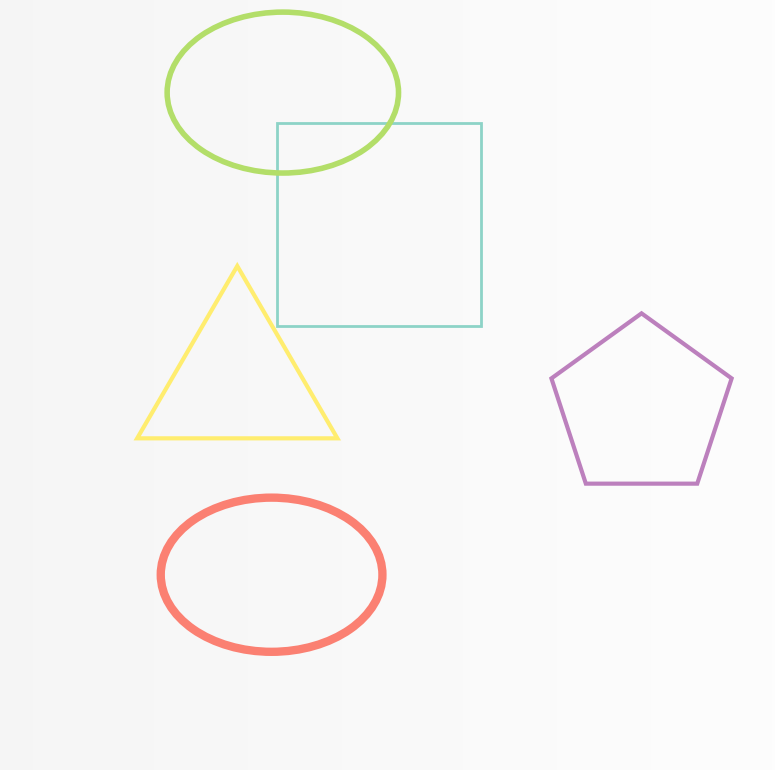[{"shape": "square", "thickness": 1, "radius": 0.66, "center": [0.489, 0.709]}, {"shape": "oval", "thickness": 3, "radius": 0.72, "center": [0.35, 0.254]}, {"shape": "oval", "thickness": 2, "radius": 0.75, "center": [0.365, 0.88]}, {"shape": "pentagon", "thickness": 1.5, "radius": 0.61, "center": [0.828, 0.471]}, {"shape": "triangle", "thickness": 1.5, "radius": 0.75, "center": [0.306, 0.505]}]